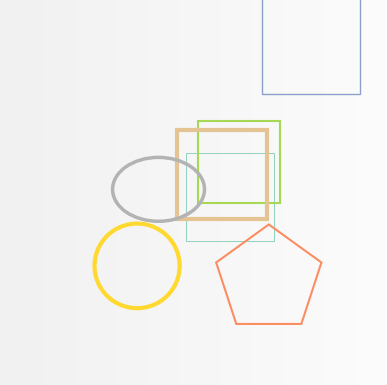[{"shape": "square", "thickness": 0.5, "radius": 0.57, "center": [0.593, 0.488]}, {"shape": "pentagon", "thickness": 1.5, "radius": 0.71, "center": [0.694, 0.274]}, {"shape": "square", "thickness": 1, "radius": 0.63, "center": [0.802, 0.882]}, {"shape": "square", "thickness": 1.5, "radius": 0.53, "center": [0.617, 0.579]}, {"shape": "circle", "thickness": 3, "radius": 0.55, "center": [0.354, 0.309]}, {"shape": "square", "thickness": 3, "radius": 0.58, "center": [0.573, 0.547]}, {"shape": "oval", "thickness": 2.5, "radius": 0.59, "center": [0.409, 0.508]}]